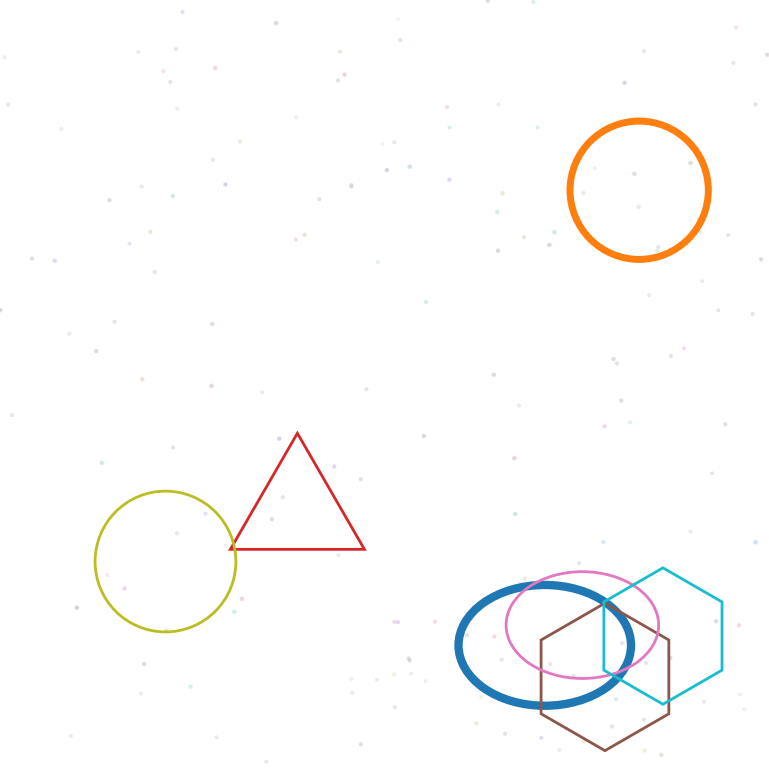[{"shape": "oval", "thickness": 3, "radius": 0.56, "center": [0.707, 0.162]}, {"shape": "circle", "thickness": 2.5, "radius": 0.45, "center": [0.83, 0.753]}, {"shape": "triangle", "thickness": 1, "radius": 0.5, "center": [0.386, 0.337]}, {"shape": "hexagon", "thickness": 1, "radius": 0.48, "center": [0.786, 0.121]}, {"shape": "oval", "thickness": 1, "radius": 0.5, "center": [0.756, 0.188]}, {"shape": "circle", "thickness": 1, "radius": 0.46, "center": [0.215, 0.271]}, {"shape": "hexagon", "thickness": 1, "radius": 0.44, "center": [0.861, 0.174]}]